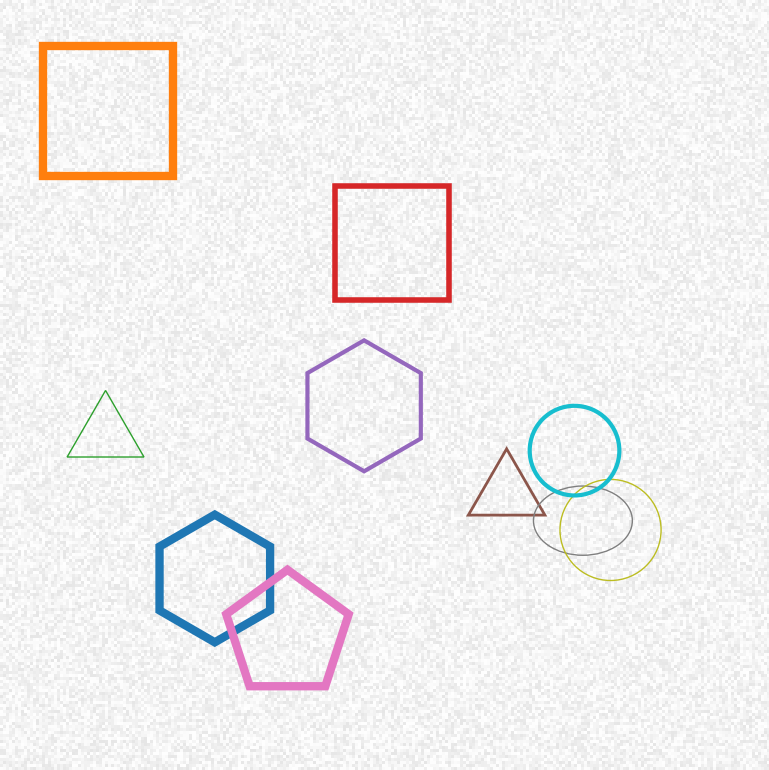[{"shape": "hexagon", "thickness": 3, "radius": 0.41, "center": [0.279, 0.249]}, {"shape": "square", "thickness": 3, "radius": 0.42, "center": [0.14, 0.856]}, {"shape": "triangle", "thickness": 0.5, "radius": 0.29, "center": [0.137, 0.435]}, {"shape": "square", "thickness": 2, "radius": 0.37, "center": [0.509, 0.684]}, {"shape": "hexagon", "thickness": 1.5, "radius": 0.43, "center": [0.473, 0.473]}, {"shape": "triangle", "thickness": 1, "radius": 0.29, "center": [0.658, 0.36]}, {"shape": "pentagon", "thickness": 3, "radius": 0.42, "center": [0.373, 0.176]}, {"shape": "oval", "thickness": 0.5, "radius": 0.32, "center": [0.757, 0.324]}, {"shape": "circle", "thickness": 0.5, "radius": 0.33, "center": [0.793, 0.312]}, {"shape": "circle", "thickness": 1.5, "radius": 0.29, "center": [0.746, 0.415]}]